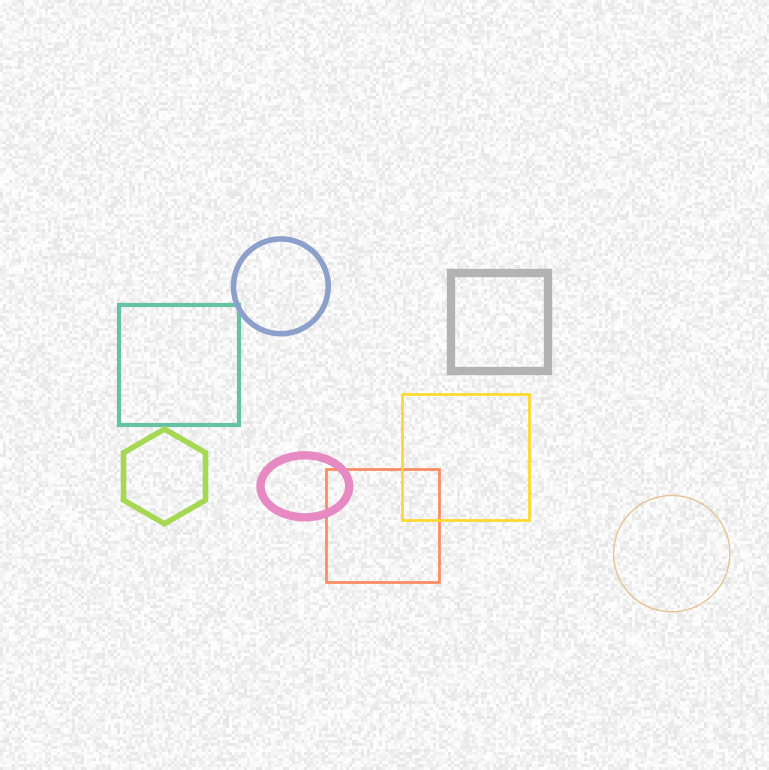[{"shape": "square", "thickness": 1.5, "radius": 0.39, "center": [0.232, 0.526]}, {"shape": "square", "thickness": 1, "radius": 0.37, "center": [0.497, 0.317]}, {"shape": "circle", "thickness": 2, "radius": 0.31, "center": [0.365, 0.628]}, {"shape": "oval", "thickness": 3, "radius": 0.29, "center": [0.396, 0.368]}, {"shape": "hexagon", "thickness": 2, "radius": 0.31, "center": [0.214, 0.381]}, {"shape": "square", "thickness": 1, "radius": 0.41, "center": [0.604, 0.406]}, {"shape": "circle", "thickness": 0.5, "radius": 0.38, "center": [0.872, 0.281]}, {"shape": "square", "thickness": 3, "radius": 0.32, "center": [0.649, 0.582]}]